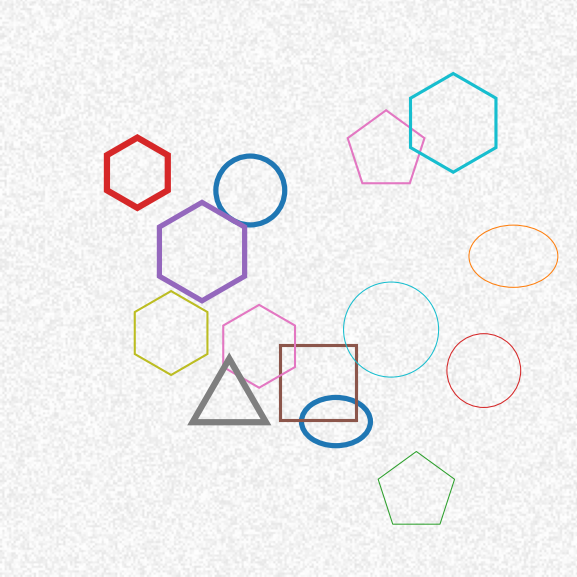[{"shape": "oval", "thickness": 2.5, "radius": 0.3, "center": [0.582, 0.269]}, {"shape": "circle", "thickness": 2.5, "radius": 0.3, "center": [0.433, 0.669]}, {"shape": "oval", "thickness": 0.5, "radius": 0.38, "center": [0.889, 0.555]}, {"shape": "pentagon", "thickness": 0.5, "radius": 0.35, "center": [0.721, 0.148]}, {"shape": "circle", "thickness": 0.5, "radius": 0.32, "center": [0.838, 0.357]}, {"shape": "hexagon", "thickness": 3, "radius": 0.3, "center": [0.238, 0.7]}, {"shape": "hexagon", "thickness": 2.5, "radius": 0.43, "center": [0.35, 0.563]}, {"shape": "square", "thickness": 1.5, "radius": 0.33, "center": [0.55, 0.337]}, {"shape": "hexagon", "thickness": 1, "radius": 0.36, "center": [0.449, 0.399]}, {"shape": "pentagon", "thickness": 1, "radius": 0.35, "center": [0.669, 0.738]}, {"shape": "triangle", "thickness": 3, "radius": 0.37, "center": [0.397, 0.305]}, {"shape": "hexagon", "thickness": 1, "radius": 0.36, "center": [0.296, 0.422]}, {"shape": "hexagon", "thickness": 1.5, "radius": 0.43, "center": [0.785, 0.786]}, {"shape": "circle", "thickness": 0.5, "radius": 0.41, "center": [0.677, 0.428]}]